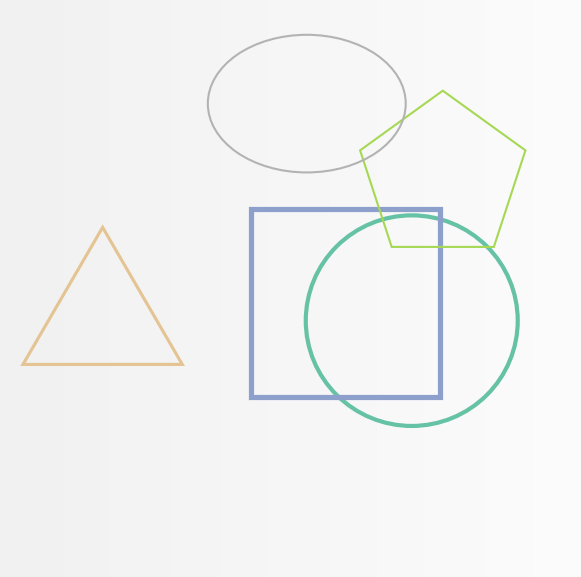[{"shape": "circle", "thickness": 2, "radius": 0.91, "center": [0.708, 0.444]}, {"shape": "square", "thickness": 2.5, "radius": 0.82, "center": [0.595, 0.475]}, {"shape": "pentagon", "thickness": 1, "radius": 0.75, "center": [0.762, 0.693]}, {"shape": "triangle", "thickness": 1.5, "radius": 0.79, "center": [0.177, 0.447]}, {"shape": "oval", "thickness": 1, "radius": 0.85, "center": [0.528, 0.82]}]